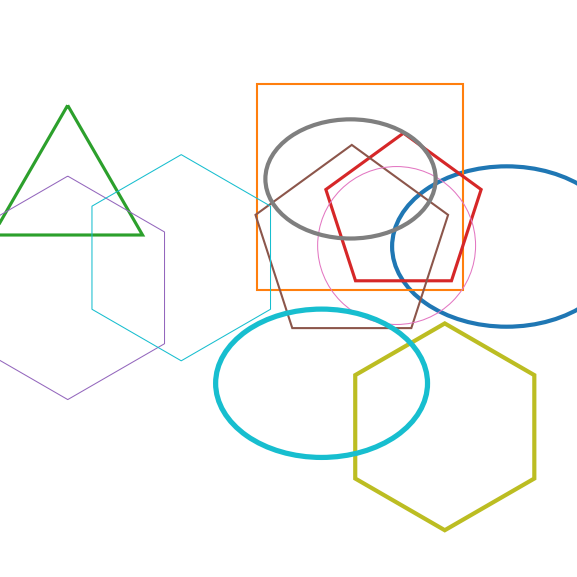[{"shape": "oval", "thickness": 2, "radius": 0.99, "center": [0.877, 0.572]}, {"shape": "square", "thickness": 1, "radius": 0.89, "center": [0.624, 0.675]}, {"shape": "triangle", "thickness": 1.5, "radius": 0.75, "center": [0.117, 0.667]}, {"shape": "pentagon", "thickness": 1.5, "radius": 0.71, "center": [0.699, 0.627]}, {"shape": "hexagon", "thickness": 0.5, "radius": 0.97, "center": [0.117, 0.501]}, {"shape": "pentagon", "thickness": 1, "radius": 0.88, "center": [0.609, 0.573]}, {"shape": "circle", "thickness": 0.5, "radius": 0.68, "center": [0.687, 0.574]}, {"shape": "oval", "thickness": 2, "radius": 0.74, "center": [0.607, 0.689]}, {"shape": "hexagon", "thickness": 2, "radius": 0.9, "center": [0.77, 0.26]}, {"shape": "oval", "thickness": 2.5, "radius": 0.92, "center": [0.557, 0.335]}, {"shape": "hexagon", "thickness": 0.5, "radius": 0.89, "center": [0.314, 0.553]}]